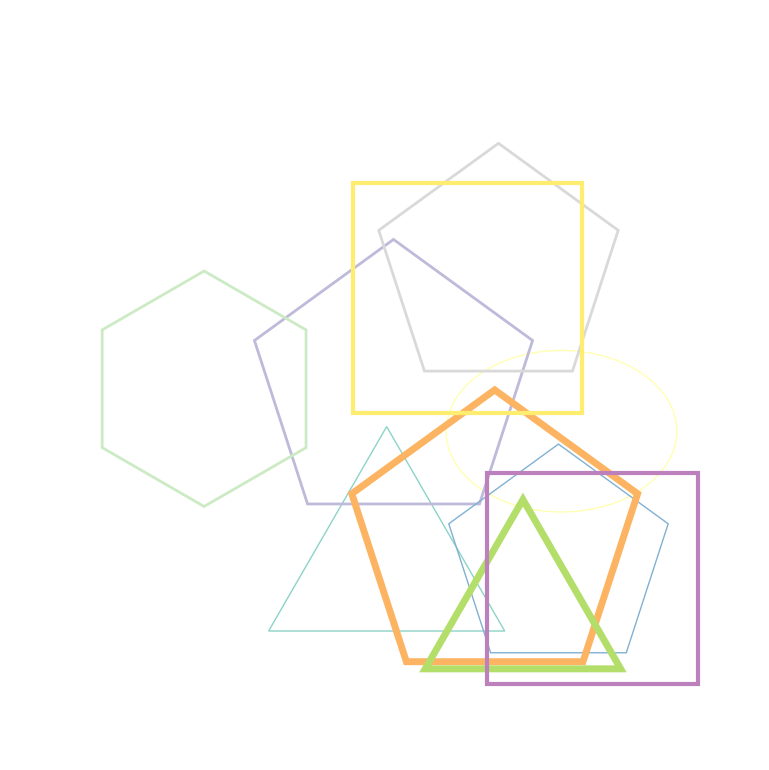[{"shape": "triangle", "thickness": 0.5, "radius": 0.89, "center": [0.502, 0.269]}, {"shape": "oval", "thickness": 0.5, "radius": 0.75, "center": [0.729, 0.44]}, {"shape": "pentagon", "thickness": 1, "radius": 0.95, "center": [0.511, 0.499]}, {"shape": "pentagon", "thickness": 0.5, "radius": 0.75, "center": [0.725, 0.273]}, {"shape": "pentagon", "thickness": 2.5, "radius": 0.98, "center": [0.642, 0.298]}, {"shape": "triangle", "thickness": 2.5, "radius": 0.73, "center": [0.679, 0.205]}, {"shape": "pentagon", "thickness": 1, "radius": 0.82, "center": [0.647, 0.65]}, {"shape": "square", "thickness": 1.5, "radius": 0.68, "center": [0.769, 0.249]}, {"shape": "hexagon", "thickness": 1, "radius": 0.76, "center": [0.265, 0.495]}, {"shape": "square", "thickness": 1.5, "radius": 0.75, "center": [0.607, 0.613]}]